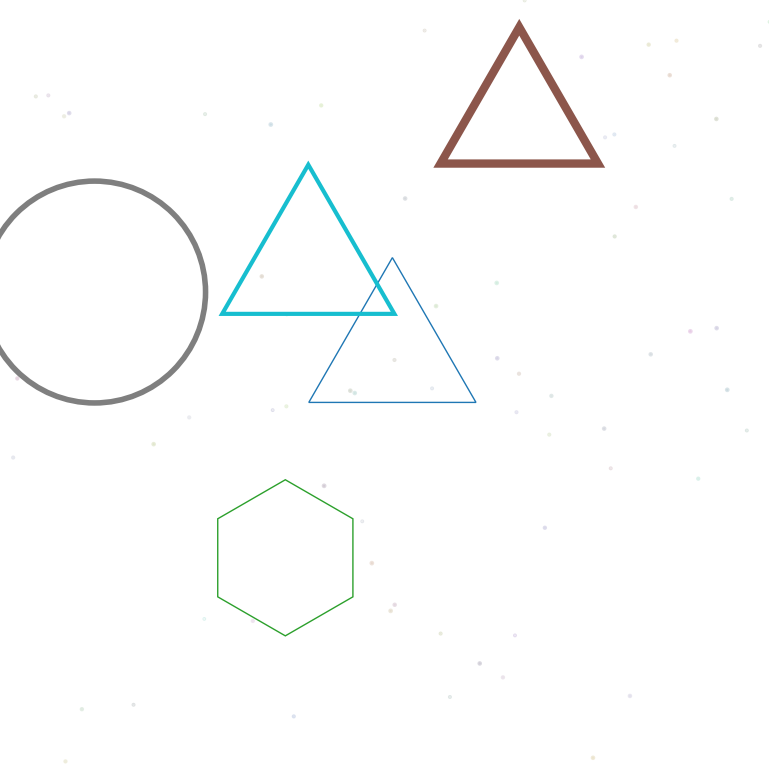[{"shape": "triangle", "thickness": 0.5, "radius": 0.63, "center": [0.51, 0.54]}, {"shape": "hexagon", "thickness": 0.5, "radius": 0.51, "center": [0.371, 0.276]}, {"shape": "triangle", "thickness": 3, "radius": 0.59, "center": [0.674, 0.847]}, {"shape": "circle", "thickness": 2, "radius": 0.72, "center": [0.123, 0.621]}, {"shape": "triangle", "thickness": 1.5, "radius": 0.65, "center": [0.4, 0.657]}]